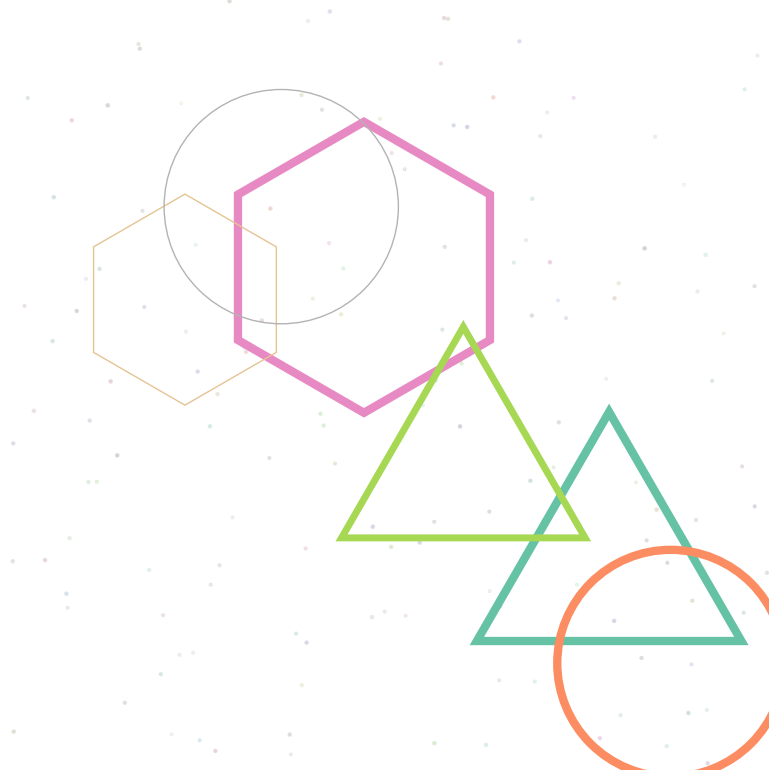[{"shape": "triangle", "thickness": 3, "radius": 0.99, "center": [0.791, 0.267]}, {"shape": "circle", "thickness": 3, "radius": 0.74, "center": [0.871, 0.139]}, {"shape": "hexagon", "thickness": 3, "radius": 0.94, "center": [0.473, 0.653]}, {"shape": "triangle", "thickness": 2.5, "radius": 0.91, "center": [0.602, 0.393]}, {"shape": "hexagon", "thickness": 0.5, "radius": 0.69, "center": [0.24, 0.611]}, {"shape": "circle", "thickness": 0.5, "radius": 0.76, "center": [0.365, 0.732]}]